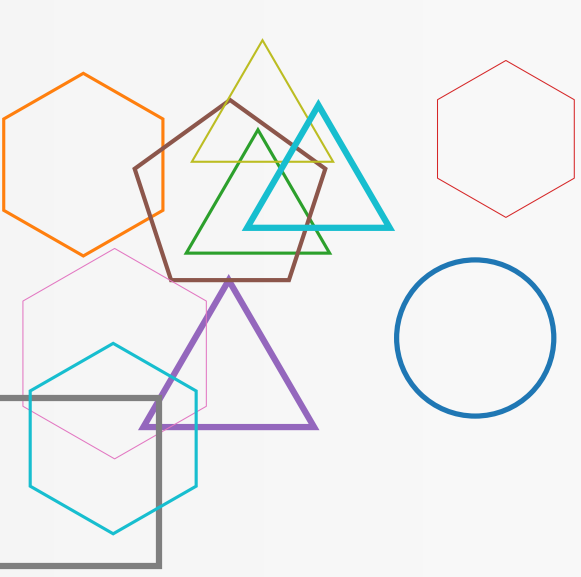[{"shape": "circle", "thickness": 2.5, "radius": 0.68, "center": [0.818, 0.414]}, {"shape": "hexagon", "thickness": 1.5, "radius": 0.79, "center": [0.143, 0.714]}, {"shape": "triangle", "thickness": 1.5, "radius": 0.71, "center": [0.444, 0.632]}, {"shape": "hexagon", "thickness": 0.5, "radius": 0.68, "center": [0.87, 0.759]}, {"shape": "triangle", "thickness": 3, "radius": 0.85, "center": [0.394, 0.344]}, {"shape": "pentagon", "thickness": 2, "radius": 0.86, "center": [0.396, 0.654]}, {"shape": "hexagon", "thickness": 0.5, "radius": 0.91, "center": [0.197, 0.387]}, {"shape": "square", "thickness": 3, "radius": 0.73, "center": [0.128, 0.164]}, {"shape": "triangle", "thickness": 1, "radius": 0.7, "center": [0.452, 0.789]}, {"shape": "hexagon", "thickness": 1.5, "radius": 0.82, "center": [0.195, 0.24]}, {"shape": "triangle", "thickness": 3, "radius": 0.71, "center": [0.548, 0.675]}]